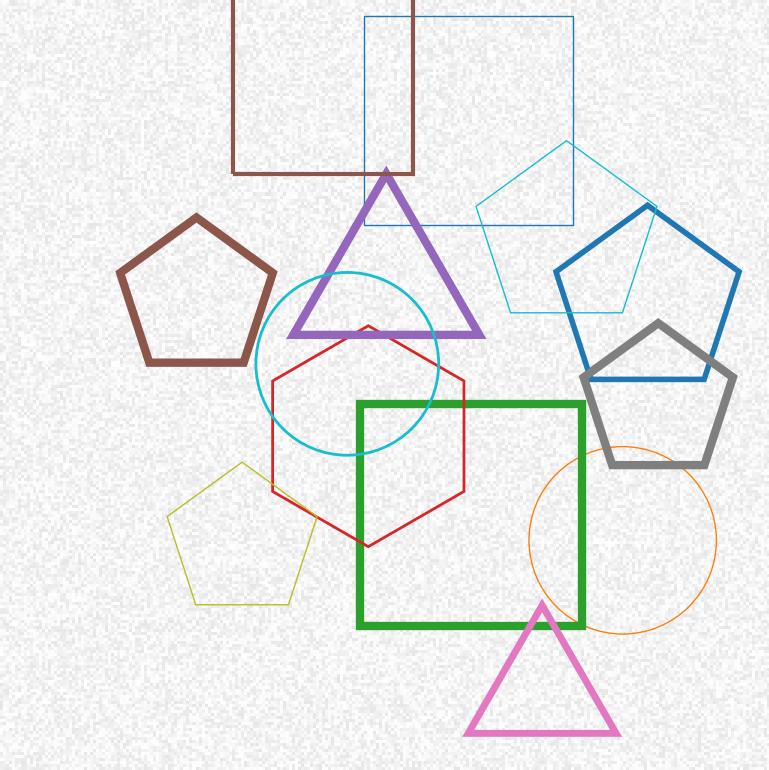[{"shape": "pentagon", "thickness": 2, "radius": 0.63, "center": [0.841, 0.608]}, {"shape": "square", "thickness": 0.5, "radius": 0.68, "center": [0.609, 0.844]}, {"shape": "circle", "thickness": 0.5, "radius": 0.61, "center": [0.809, 0.298]}, {"shape": "square", "thickness": 3, "radius": 0.72, "center": [0.612, 0.331]}, {"shape": "hexagon", "thickness": 1, "radius": 0.72, "center": [0.478, 0.434]}, {"shape": "triangle", "thickness": 3, "radius": 0.7, "center": [0.502, 0.635]}, {"shape": "square", "thickness": 1.5, "radius": 0.59, "center": [0.42, 0.891]}, {"shape": "pentagon", "thickness": 3, "radius": 0.52, "center": [0.255, 0.613]}, {"shape": "triangle", "thickness": 2.5, "radius": 0.55, "center": [0.704, 0.103]}, {"shape": "pentagon", "thickness": 3, "radius": 0.51, "center": [0.855, 0.478]}, {"shape": "pentagon", "thickness": 0.5, "radius": 0.51, "center": [0.314, 0.297]}, {"shape": "circle", "thickness": 1, "radius": 0.59, "center": [0.451, 0.527]}, {"shape": "pentagon", "thickness": 0.5, "radius": 0.62, "center": [0.736, 0.694]}]